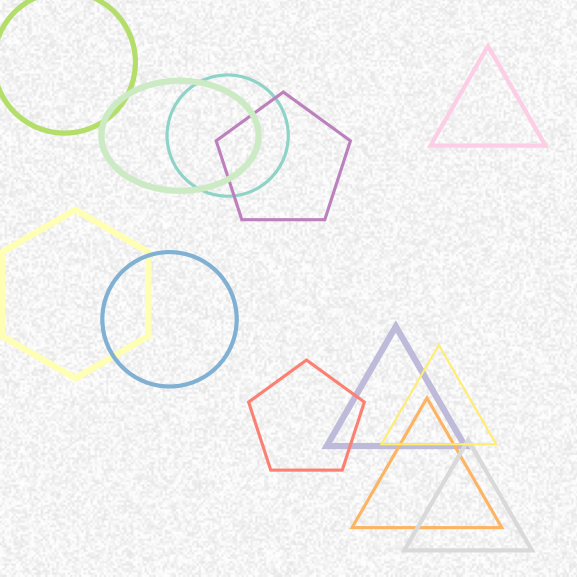[{"shape": "circle", "thickness": 1.5, "radius": 0.52, "center": [0.394, 0.764]}, {"shape": "hexagon", "thickness": 3, "radius": 0.73, "center": [0.13, 0.49]}, {"shape": "triangle", "thickness": 3, "radius": 0.69, "center": [0.685, 0.296]}, {"shape": "pentagon", "thickness": 1.5, "radius": 0.53, "center": [0.531, 0.27]}, {"shape": "circle", "thickness": 2, "radius": 0.58, "center": [0.294, 0.446]}, {"shape": "triangle", "thickness": 1.5, "radius": 0.75, "center": [0.739, 0.16]}, {"shape": "circle", "thickness": 2.5, "radius": 0.61, "center": [0.112, 0.891]}, {"shape": "triangle", "thickness": 2, "radius": 0.57, "center": [0.845, 0.804]}, {"shape": "triangle", "thickness": 2, "radius": 0.64, "center": [0.811, 0.11]}, {"shape": "pentagon", "thickness": 1.5, "radius": 0.61, "center": [0.491, 0.718]}, {"shape": "oval", "thickness": 3, "radius": 0.68, "center": [0.312, 0.764]}, {"shape": "triangle", "thickness": 1, "radius": 0.57, "center": [0.76, 0.287]}]